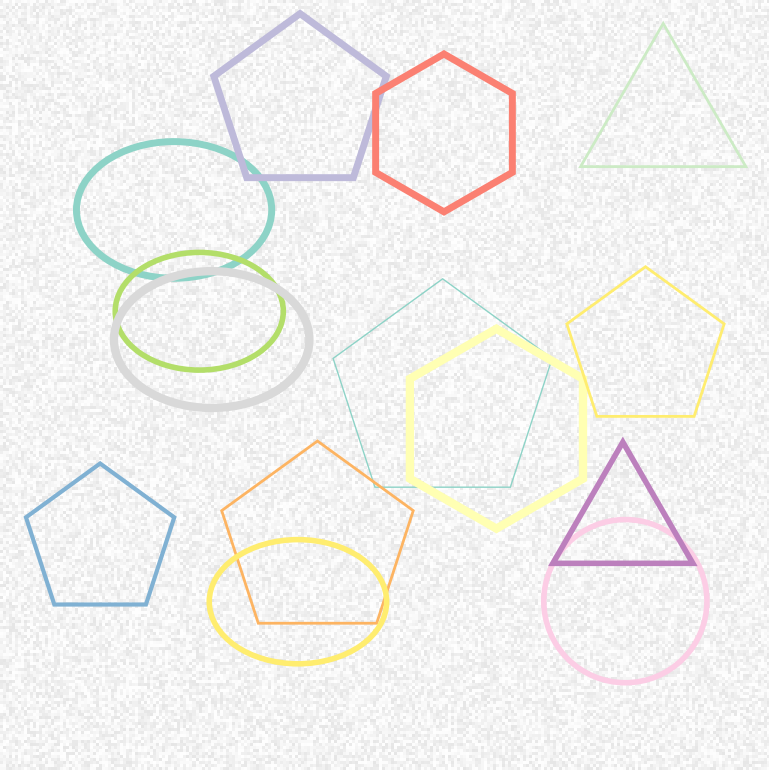[{"shape": "pentagon", "thickness": 0.5, "radius": 0.75, "center": [0.575, 0.488]}, {"shape": "oval", "thickness": 2.5, "radius": 0.63, "center": [0.226, 0.727]}, {"shape": "hexagon", "thickness": 3, "radius": 0.65, "center": [0.645, 0.443]}, {"shape": "pentagon", "thickness": 2.5, "radius": 0.59, "center": [0.39, 0.865]}, {"shape": "hexagon", "thickness": 2.5, "radius": 0.51, "center": [0.577, 0.827]}, {"shape": "pentagon", "thickness": 1.5, "radius": 0.51, "center": [0.13, 0.297]}, {"shape": "pentagon", "thickness": 1, "radius": 0.65, "center": [0.412, 0.296]}, {"shape": "oval", "thickness": 2, "radius": 0.55, "center": [0.259, 0.596]}, {"shape": "circle", "thickness": 2, "radius": 0.53, "center": [0.812, 0.219]}, {"shape": "oval", "thickness": 3, "radius": 0.63, "center": [0.275, 0.559]}, {"shape": "triangle", "thickness": 2, "radius": 0.52, "center": [0.809, 0.321]}, {"shape": "triangle", "thickness": 1, "radius": 0.62, "center": [0.861, 0.846]}, {"shape": "oval", "thickness": 2, "radius": 0.58, "center": [0.387, 0.219]}, {"shape": "pentagon", "thickness": 1, "radius": 0.54, "center": [0.838, 0.546]}]